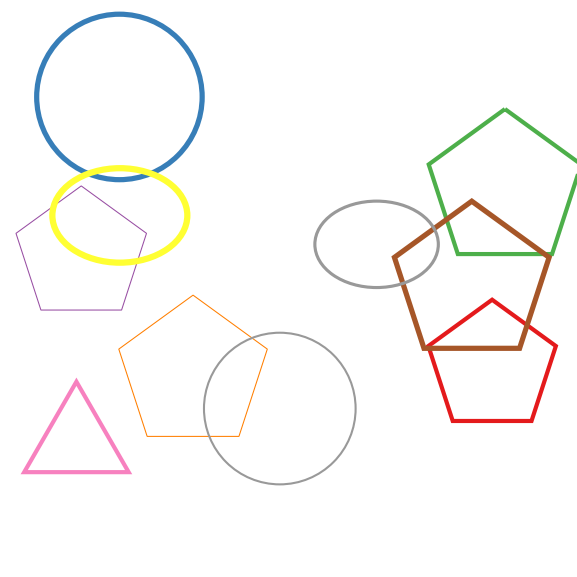[{"shape": "pentagon", "thickness": 2, "radius": 0.58, "center": [0.852, 0.364]}, {"shape": "circle", "thickness": 2.5, "radius": 0.72, "center": [0.207, 0.831]}, {"shape": "pentagon", "thickness": 2, "radius": 0.69, "center": [0.874, 0.671]}, {"shape": "pentagon", "thickness": 0.5, "radius": 0.59, "center": [0.141, 0.558]}, {"shape": "pentagon", "thickness": 0.5, "radius": 0.68, "center": [0.334, 0.353]}, {"shape": "oval", "thickness": 3, "radius": 0.58, "center": [0.208, 0.626]}, {"shape": "pentagon", "thickness": 2.5, "radius": 0.7, "center": [0.817, 0.51]}, {"shape": "triangle", "thickness": 2, "radius": 0.52, "center": [0.132, 0.234]}, {"shape": "oval", "thickness": 1.5, "radius": 0.53, "center": [0.652, 0.576]}, {"shape": "circle", "thickness": 1, "radius": 0.66, "center": [0.484, 0.292]}]